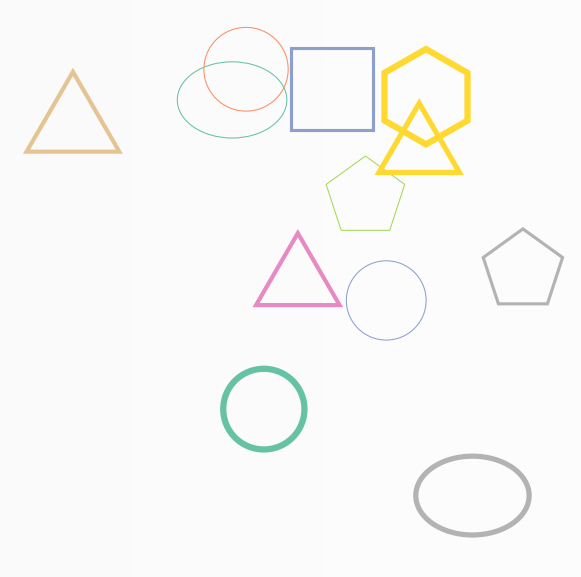[{"shape": "circle", "thickness": 3, "radius": 0.35, "center": [0.454, 0.291]}, {"shape": "oval", "thickness": 0.5, "radius": 0.47, "center": [0.399, 0.826]}, {"shape": "circle", "thickness": 0.5, "radius": 0.36, "center": [0.423, 0.879]}, {"shape": "square", "thickness": 1.5, "radius": 0.35, "center": [0.571, 0.845]}, {"shape": "circle", "thickness": 0.5, "radius": 0.34, "center": [0.664, 0.479]}, {"shape": "triangle", "thickness": 2, "radius": 0.41, "center": [0.512, 0.512]}, {"shape": "pentagon", "thickness": 0.5, "radius": 0.36, "center": [0.629, 0.658]}, {"shape": "hexagon", "thickness": 3, "radius": 0.41, "center": [0.733, 0.832]}, {"shape": "triangle", "thickness": 2.5, "radius": 0.4, "center": [0.721, 0.74]}, {"shape": "triangle", "thickness": 2, "radius": 0.46, "center": [0.125, 0.783]}, {"shape": "pentagon", "thickness": 1.5, "radius": 0.36, "center": [0.9, 0.531]}, {"shape": "oval", "thickness": 2.5, "radius": 0.49, "center": [0.813, 0.141]}]